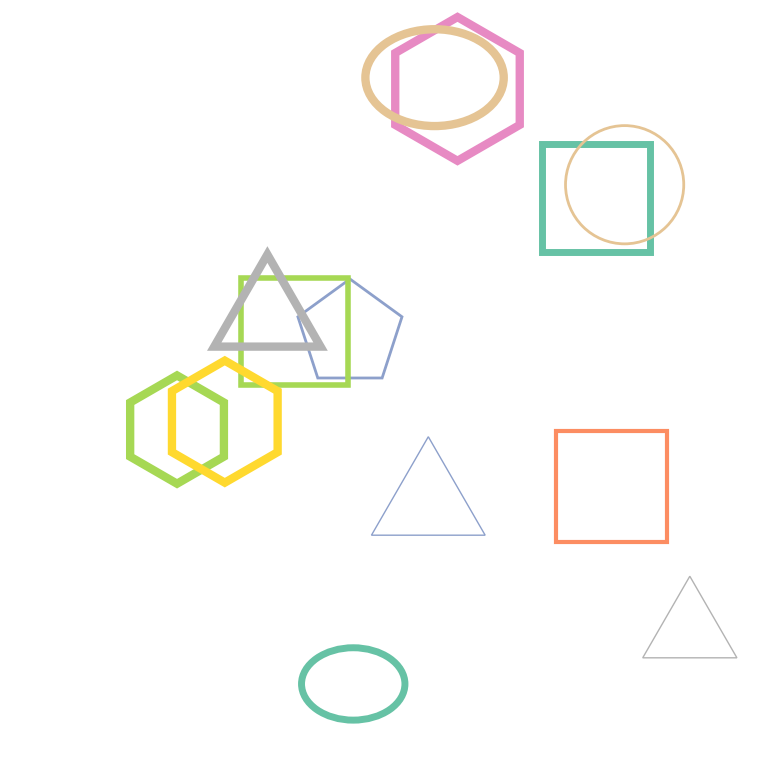[{"shape": "oval", "thickness": 2.5, "radius": 0.34, "center": [0.459, 0.112]}, {"shape": "square", "thickness": 2.5, "radius": 0.35, "center": [0.774, 0.743]}, {"shape": "square", "thickness": 1.5, "radius": 0.36, "center": [0.794, 0.369]}, {"shape": "pentagon", "thickness": 1, "radius": 0.36, "center": [0.454, 0.567]}, {"shape": "triangle", "thickness": 0.5, "radius": 0.43, "center": [0.556, 0.348]}, {"shape": "hexagon", "thickness": 3, "radius": 0.47, "center": [0.594, 0.884]}, {"shape": "hexagon", "thickness": 3, "radius": 0.35, "center": [0.23, 0.442]}, {"shape": "square", "thickness": 2, "radius": 0.35, "center": [0.382, 0.57]}, {"shape": "hexagon", "thickness": 3, "radius": 0.4, "center": [0.292, 0.452]}, {"shape": "oval", "thickness": 3, "radius": 0.45, "center": [0.564, 0.899]}, {"shape": "circle", "thickness": 1, "radius": 0.38, "center": [0.811, 0.76]}, {"shape": "triangle", "thickness": 3, "radius": 0.4, "center": [0.347, 0.59]}, {"shape": "triangle", "thickness": 0.5, "radius": 0.35, "center": [0.896, 0.181]}]